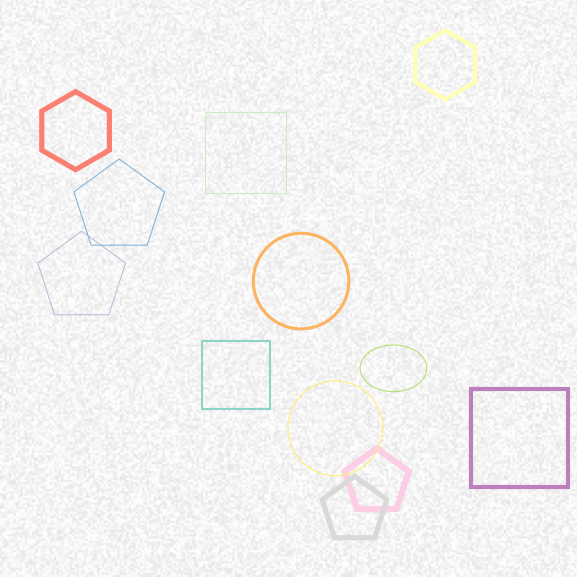[{"shape": "square", "thickness": 1, "radius": 0.3, "center": [0.409, 0.349]}, {"shape": "hexagon", "thickness": 2, "radius": 0.3, "center": [0.771, 0.887]}, {"shape": "pentagon", "thickness": 0.5, "radius": 0.4, "center": [0.141, 0.519]}, {"shape": "hexagon", "thickness": 2.5, "radius": 0.34, "center": [0.131, 0.773]}, {"shape": "pentagon", "thickness": 0.5, "radius": 0.41, "center": [0.206, 0.641]}, {"shape": "circle", "thickness": 1.5, "radius": 0.41, "center": [0.521, 0.512]}, {"shape": "oval", "thickness": 0.5, "radius": 0.29, "center": [0.681, 0.361]}, {"shape": "pentagon", "thickness": 3, "radius": 0.29, "center": [0.652, 0.165]}, {"shape": "pentagon", "thickness": 2.5, "radius": 0.29, "center": [0.614, 0.116]}, {"shape": "square", "thickness": 2, "radius": 0.42, "center": [0.899, 0.241]}, {"shape": "square", "thickness": 0.5, "radius": 0.35, "center": [0.425, 0.735]}, {"shape": "circle", "thickness": 0.5, "radius": 0.41, "center": [0.581, 0.258]}]